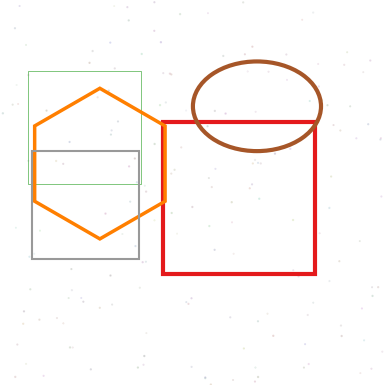[{"shape": "square", "thickness": 3, "radius": 0.99, "center": [0.62, 0.485]}, {"shape": "square", "thickness": 0.5, "radius": 0.73, "center": [0.219, 0.67]}, {"shape": "hexagon", "thickness": 2.5, "radius": 0.98, "center": [0.259, 0.575]}, {"shape": "oval", "thickness": 3, "radius": 0.83, "center": [0.667, 0.724]}, {"shape": "square", "thickness": 1.5, "radius": 0.7, "center": [0.222, 0.468]}]